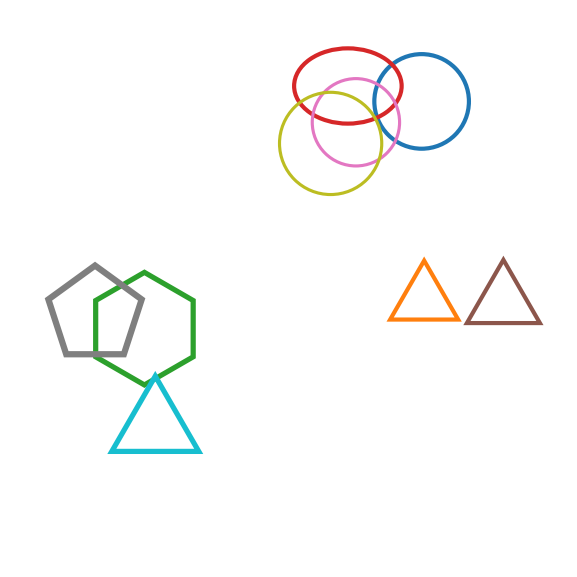[{"shape": "circle", "thickness": 2, "radius": 0.41, "center": [0.73, 0.824]}, {"shape": "triangle", "thickness": 2, "radius": 0.34, "center": [0.734, 0.48]}, {"shape": "hexagon", "thickness": 2.5, "radius": 0.49, "center": [0.25, 0.43]}, {"shape": "oval", "thickness": 2, "radius": 0.47, "center": [0.602, 0.85]}, {"shape": "triangle", "thickness": 2, "radius": 0.36, "center": [0.872, 0.476]}, {"shape": "circle", "thickness": 1.5, "radius": 0.38, "center": [0.616, 0.787]}, {"shape": "pentagon", "thickness": 3, "radius": 0.42, "center": [0.165, 0.454]}, {"shape": "circle", "thickness": 1.5, "radius": 0.44, "center": [0.573, 0.751]}, {"shape": "triangle", "thickness": 2.5, "radius": 0.43, "center": [0.269, 0.261]}]